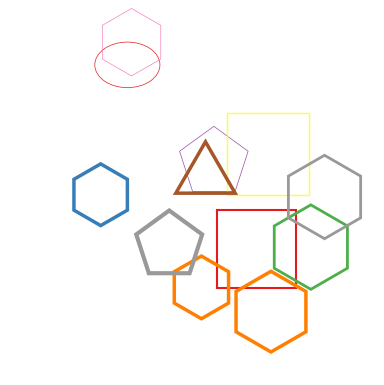[{"shape": "square", "thickness": 1.5, "radius": 0.51, "center": [0.666, 0.354]}, {"shape": "oval", "thickness": 0.5, "radius": 0.42, "center": [0.331, 0.832]}, {"shape": "hexagon", "thickness": 2.5, "radius": 0.4, "center": [0.261, 0.494]}, {"shape": "hexagon", "thickness": 2, "radius": 0.55, "center": [0.807, 0.358]}, {"shape": "pentagon", "thickness": 0.5, "radius": 0.47, "center": [0.555, 0.578]}, {"shape": "hexagon", "thickness": 2.5, "radius": 0.41, "center": [0.523, 0.254]}, {"shape": "hexagon", "thickness": 2.5, "radius": 0.52, "center": [0.704, 0.191]}, {"shape": "square", "thickness": 1, "radius": 0.53, "center": [0.696, 0.6]}, {"shape": "triangle", "thickness": 2.5, "radius": 0.44, "center": [0.534, 0.543]}, {"shape": "hexagon", "thickness": 0.5, "radius": 0.44, "center": [0.342, 0.89]}, {"shape": "hexagon", "thickness": 2, "radius": 0.54, "center": [0.843, 0.488]}, {"shape": "pentagon", "thickness": 3, "radius": 0.45, "center": [0.44, 0.363]}]